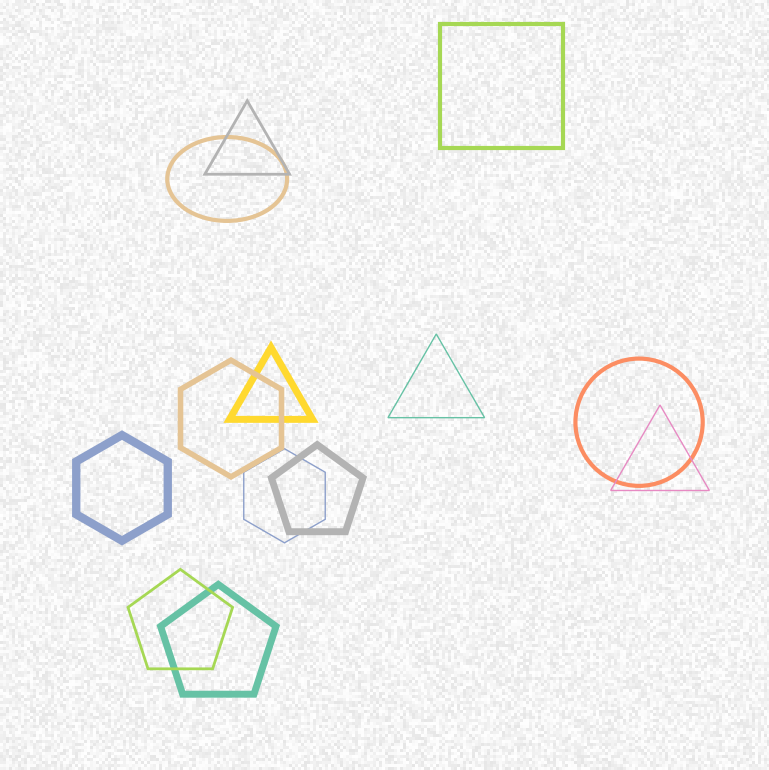[{"shape": "pentagon", "thickness": 2.5, "radius": 0.39, "center": [0.284, 0.162]}, {"shape": "triangle", "thickness": 0.5, "radius": 0.36, "center": [0.567, 0.494]}, {"shape": "circle", "thickness": 1.5, "radius": 0.41, "center": [0.83, 0.452]}, {"shape": "hexagon", "thickness": 0.5, "radius": 0.31, "center": [0.369, 0.356]}, {"shape": "hexagon", "thickness": 3, "radius": 0.34, "center": [0.158, 0.366]}, {"shape": "triangle", "thickness": 0.5, "radius": 0.37, "center": [0.857, 0.4]}, {"shape": "square", "thickness": 1.5, "radius": 0.4, "center": [0.651, 0.888]}, {"shape": "pentagon", "thickness": 1, "radius": 0.36, "center": [0.234, 0.189]}, {"shape": "triangle", "thickness": 2.5, "radius": 0.31, "center": [0.352, 0.487]}, {"shape": "hexagon", "thickness": 2, "radius": 0.38, "center": [0.3, 0.456]}, {"shape": "oval", "thickness": 1.5, "radius": 0.39, "center": [0.295, 0.768]}, {"shape": "pentagon", "thickness": 2.5, "radius": 0.31, "center": [0.412, 0.36]}, {"shape": "triangle", "thickness": 1, "radius": 0.32, "center": [0.321, 0.806]}]